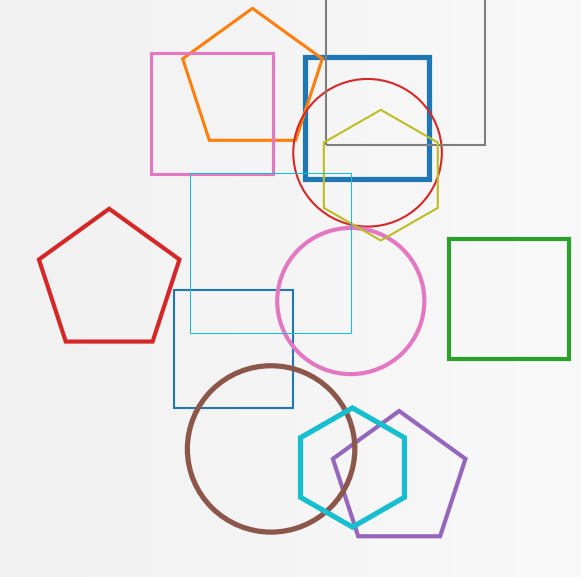[{"shape": "square", "thickness": 2.5, "radius": 0.53, "center": [0.631, 0.795]}, {"shape": "square", "thickness": 1, "radius": 0.51, "center": [0.402, 0.395]}, {"shape": "pentagon", "thickness": 1.5, "radius": 0.63, "center": [0.434, 0.858]}, {"shape": "square", "thickness": 2, "radius": 0.52, "center": [0.875, 0.482]}, {"shape": "pentagon", "thickness": 2, "radius": 0.64, "center": [0.188, 0.511]}, {"shape": "circle", "thickness": 1, "radius": 0.64, "center": [0.632, 0.735]}, {"shape": "pentagon", "thickness": 2, "radius": 0.6, "center": [0.687, 0.168]}, {"shape": "circle", "thickness": 2.5, "radius": 0.72, "center": [0.466, 0.222]}, {"shape": "circle", "thickness": 2, "radius": 0.63, "center": [0.604, 0.478]}, {"shape": "square", "thickness": 1.5, "radius": 0.53, "center": [0.365, 0.803]}, {"shape": "square", "thickness": 1, "radius": 0.69, "center": [0.697, 0.886]}, {"shape": "hexagon", "thickness": 1, "radius": 0.57, "center": [0.655, 0.696]}, {"shape": "square", "thickness": 0.5, "radius": 0.69, "center": [0.466, 0.56]}, {"shape": "hexagon", "thickness": 2.5, "radius": 0.52, "center": [0.606, 0.19]}]